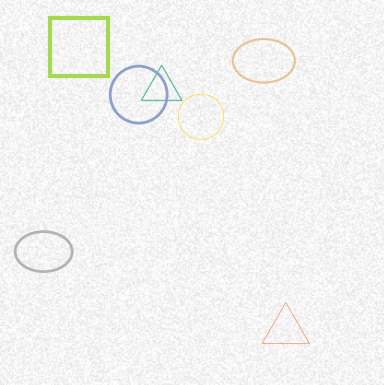[{"shape": "triangle", "thickness": 1, "radius": 0.3, "center": [0.42, 0.77]}, {"shape": "triangle", "thickness": 0.5, "radius": 0.36, "center": [0.742, 0.143]}, {"shape": "circle", "thickness": 2, "radius": 0.37, "center": [0.36, 0.754]}, {"shape": "square", "thickness": 3, "radius": 0.38, "center": [0.204, 0.879]}, {"shape": "circle", "thickness": 0.5, "radius": 0.3, "center": [0.522, 0.697]}, {"shape": "oval", "thickness": 1.5, "radius": 0.4, "center": [0.685, 0.842]}, {"shape": "oval", "thickness": 2, "radius": 0.37, "center": [0.113, 0.347]}]